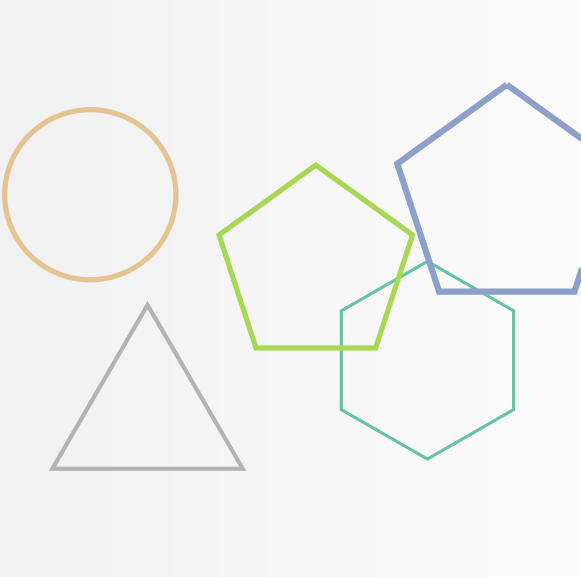[{"shape": "hexagon", "thickness": 1.5, "radius": 0.86, "center": [0.735, 0.375]}, {"shape": "pentagon", "thickness": 3, "radius": 0.99, "center": [0.872, 0.654]}, {"shape": "pentagon", "thickness": 2.5, "radius": 0.88, "center": [0.543, 0.538]}, {"shape": "circle", "thickness": 2.5, "radius": 0.74, "center": [0.155, 0.662]}, {"shape": "triangle", "thickness": 2, "radius": 0.95, "center": [0.254, 0.282]}]